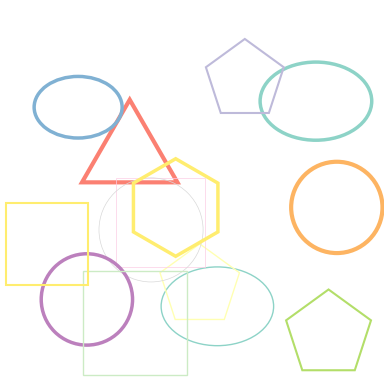[{"shape": "oval", "thickness": 2.5, "radius": 0.72, "center": [0.821, 0.737]}, {"shape": "oval", "thickness": 1, "radius": 0.73, "center": [0.565, 0.204]}, {"shape": "pentagon", "thickness": 1, "radius": 0.54, "center": [0.519, 0.258]}, {"shape": "pentagon", "thickness": 1.5, "radius": 0.53, "center": [0.636, 0.793]}, {"shape": "triangle", "thickness": 3, "radius": 0.72, "center": [0.337, 0.598]}, {"shape": "oval", "thickness": 2.5, "radius": 0.57, "center": [0.203, 0.721]}, {"shape": "circle", "thickness": 3, "radius": 0.59, "center": [0.875, 0.461]}, {"shape": "pentagon", "thickness": 1.5, "radius": 0.58, "center": [0.853, 0.132]}, {"shape": "square", "thickness": 0.5, "radius": 0.58, "center": [0.417, 0.422]}, {"shape": "circle", "thickness": 0.5, "radius": 0.68, "center": [0.392, 0.403]}, {"shape": "circle", "thickness": 2.5, "radius": 0.59, "center": [0.226, 0.222]}, {"shape": "square", "thickness": 1, "radius": 0.68, "center": [0.35, 0.162]}, {"shape": "hexagon", "thickness": 2.5, "radius": 0.63, "center": [0.456, 0.461]}, {"shape": "square", "thickness": 1.5, "radius": 0.53, "center": [0.123, 0.367]}]